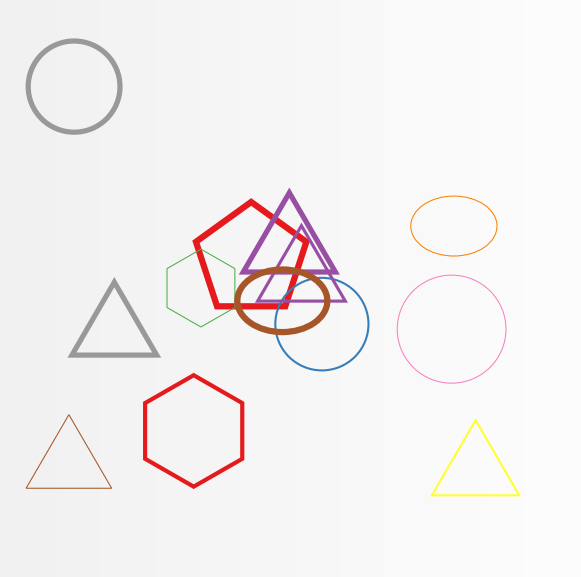[{"shape": "hexagon", "thickness": 2, "radius": 0.48, "center": [0.333, 0.253]}, {"shape": "pentagon", "thickness": 3, "radius": 0.5, "center": [0.432, 0.55]}, {"shape": "circle", "thickness": 1, "radius": 0.4, "center": [0.554, 0.438]}, {"shape": "hexagon", "thickness": 0.5, "radius": 0.34, "center": [0.346, 0.5]}, {"shape": "triangle", "thickness": 1.5, "radius": 0.44, "center": [0.519, 0.521]}, {"shape": "triangle", "thickness": 2.5, "radius": 0.46, "center": [0.498, 0.574]}, {"shape": "oval", "thickness": 0.5, "radius": 0.37, "center": [0.781, 0.608]}, {"shape": "triangle", "thickness": 1, "radius": 0.43, "center": [0.818, 0.185]}, {"shape": "oval", "thickness": 3, "radius": 0.39, "center": [0.486, 0.478]}, {"shape": "triangle", "thickness": 0.5, "radius": 0.42, "center": [0.119, 0.196]}, {"shape": "circle", "thickness": 0.5, "radius": 0.47, "center": [0.777, 0.429]}, {"shape": "triangle", "thickness": 2.5, "radius": 0.42, "center": [0.197, 0.426]}, {"shape": "circle", "thickness": 2.5, "radius": 0.39, "center": [0.127, 0.849]}]